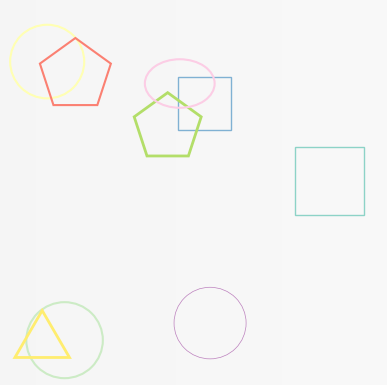[{"shape": "square", "thickness": 1, "radius": 0.44, "center": [0.85, 0.529]}, {"shape": "circle", "thickness": 1.5, "radius": 0.48, "center": [0.122, 0.84]}, {"shape": "pentagon", "thickness": 1.5, "radius": 0.48, "center": [0.195, 0.805]}, {"shape": "square", "thickness": 1, "radius": 0.35, "center": [0.528, 0.732]}, {"shape": "pentagon", "thickness": 2, "radius": 0.45, "center": [0.433, 0.668]}, {"shape": "oval", "thickness": 1.5, "radius": 0.45, "center": [0.464, 0.783]}, {"shape": "circle", "thickness": 0.5, "radius": 0.46, "center": [0.542, 0.161]}, {"shape": "circle", "thickness": 1.5, "radius": 0.49, "center": [0.167, 0.116]}, {"shape": "triangle", "thickness": 2, "radius": 0.41, "center": [0.109, 0.112]}]